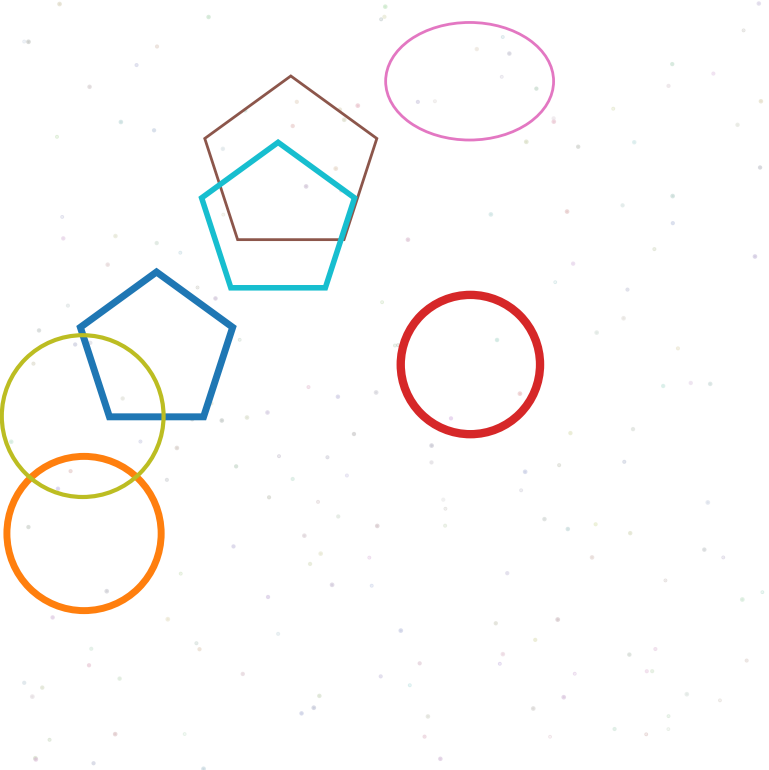[{"shape": "pentagon", "thickness": 2.5, "radius": 0.52, "center": [0.203, 0.543]}, {"shape": "circle", "thickness": 2.5, "radius": 0.5, "center": [0.109, 0.307]}, {"shape": "circle", "thickness": 3, "radius": 0.45, "center": [0.611, 0.527]}, {"shape": "pentagon", "thickness": 1, "radius": 0.59, "center": [0.378, 0.784]}, {"shape": "oval", "thickness": 1, "radius": 0.55, "center": [0.61, 0.894]}, {"shape": "circle", "thickness": 1.5, "radius": 0.53, "center": [0.107, 0.46]}, {"shape": "pentagon", "thickness": 2, "radius": 0.52, "center": [0.361, 0.711]}]